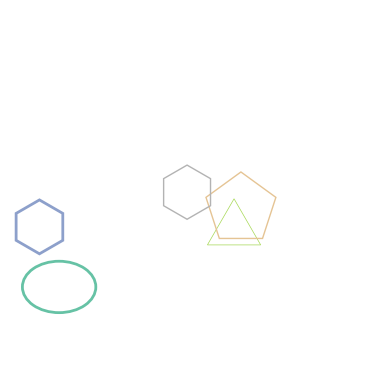[{"shape": "oval", "thickness": 2, "radius": 0.48, "center": [0.154, 0.255]}, {"shape": "hexagon", "thickness": 2, "radius": 0.35, "center": [0.102, 0.411]}, {"shape": "triangle", "thickness": 0.5, "radius": 0.4, "center": [0.608, 0.404]}, {"shape": "pentagon", "thickness": 1, "radius": 0.48, "center": [0.626, 0.458]}, {"shape": "hexagon", "thickness": 1, "radius": 0.35, "center": [0.486, 0.501]}]